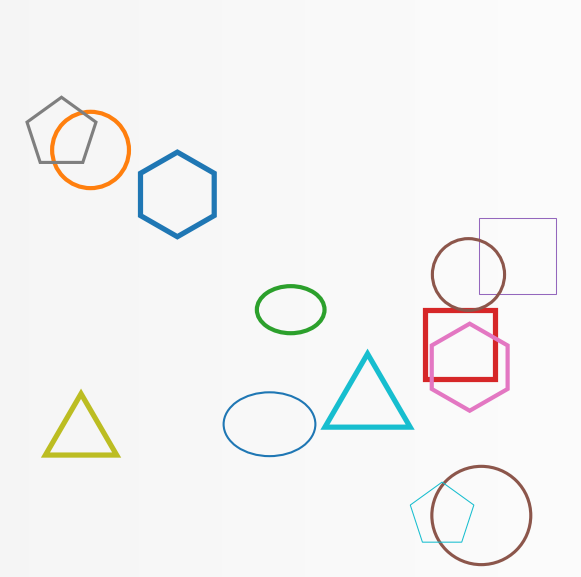[{"shape": "oval", "thickness": 1, "radius": 0.39, "center": [0.464, 0.265]}, {"shape": "hexagon", "thickness": 2.5, "radius": 0.37, "center": [0.305, 0.662]}, {"shape": "circle", "thickness": 2, "radius": 0.33, "center": [0.156, 0.739]}, {"shape": "oval", "thickness": 2, "radius": 0.29, "center": [0.5, 0.463]}, {"shape": "square", "thickness": 2.5, "radius": 0.3, "center": [0.792, 0.402]}, {"shape": "square", "thickness": 0.5, "radius": 0.33, "center": [0.89, 0.555]}, {"shape": "circle", "thickness": 1.5, "radius": 0.43, "center": [0.828, 0.107]}, {"shape": "circle", "thickness": 1.5, "radius": 0.31, "center": [0.806, 0.524]}, {"shape": "hexagon", "thickness": 2, "radius": 0.38, "center": [0.808, 0.363]}, {"shape": "pentagon", "thickness": 1.5, "radius": 0.31, "center": [0.106, 0.768]}, {"shape": "triangle", "thickness": 2.5, "radius": 0.35, "center": [0.139, 0.247]}, {"shape": "pentagon", "thickness": 0.5, "radius": 0.29, "center": [0.761, 0.107]}, {"shape": "triangle", "thickness": 2.5, "radius": 0.42, "center": [0.632, 0.302]}]